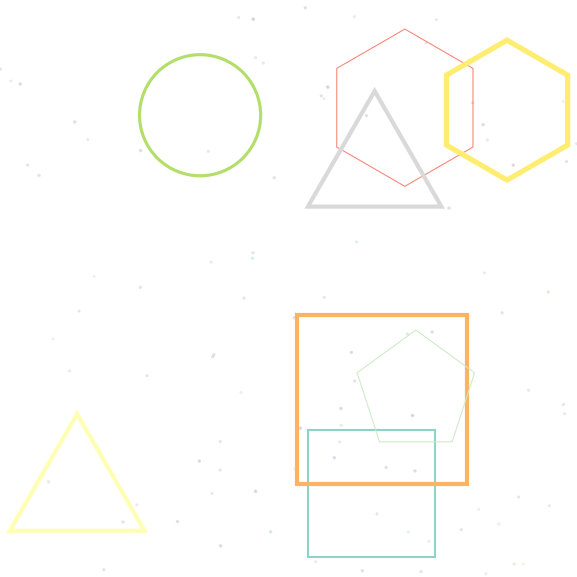[{"shape": "square", "thickness": 1, "radius": 0.55, "center": [0.643, 0.144]}, {"shape": "triangle", "thickness": 2, "radius": 0.67, "center": [0.134, 0.147]}, {"shape": "hexagon", "thickness": 0.5, "radius": 0.68, "center": [0.701, 0.813]}, {"shape": "square", "thickness": 2, "radius": 0.73, "center": [0.661, 0.308]}, {"shape": "circle", "thickness": 1.5, "radius": 0.52, "center": [0.346, 0.8]}, {"shape": "triangle", "thickness": 2, "radius": 0.67, "center": [0.649, 0.708]}, {"shape": "pentagon", "thickness": 0.5, "radius": 0.53, "center": [0.72, 0.321]}, {"shape": "hexagon", "thickness": 2.5, "radius": 0.61, "center": [0.878, 0.808]}]